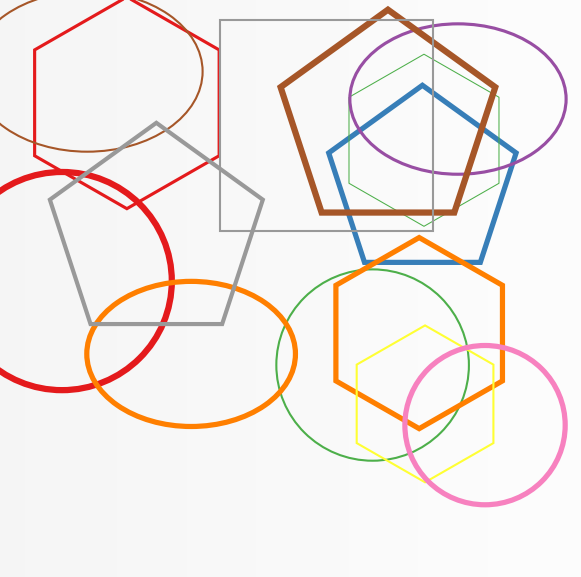[{"shape": "hexagon", "thickness": 1.5, "radius": 0.92, "center": [0.218, 0.821]}, {"shape": "circle", "thickness": 3, "radius": 0.94, "center": [0.107, 0.512]}, {"shape": "pentagon", "thickness": 2.5, "radius": 0.85, "center": [0.727, 0.682]}, {"shape": "circle", "thickness": 1, "radius": 0.83, "center": [0.641, 0.367]}, {"shape": "hexagon", "thickness": 0.5, "radius": 0.74, "center": [0.729, 0.756]}, {"shape": "oval", "thickness": 1.5, "radius": 0.93, "center": [0.788, 0.828]}, {"shape": "hexagon", "thickness": 2.5, "radius": 0.83, "center": [0.721, 0.422]}, {"shape": "oval", "thickness": 2.5, "radius": 0.9, "center": [0.329, 0.386]}, {"shape": "hexagon", "thickness": 1, "radius": 0.68, "center": [0.731, 0.3]}, {"shape": "oval", "thickness": 1, "radius": 0.99, "center": [0.15, 0.875]}, {"shape": "pentagon", "thickness": 3, "radius": 0.97, "center": [0.667, 0.788]}, {"shape": "circle", "thickness": 2.5, "radius": 0.69, "center": [0.834, 0.263]}, {"shape": "pentagon", "thickness": 2, "radius": 0.96, "center": [0.269, 0.594]}, {"shape": "square", "thickness": 1, "radius": 0.91, "center": [0.562, 0.782]}]